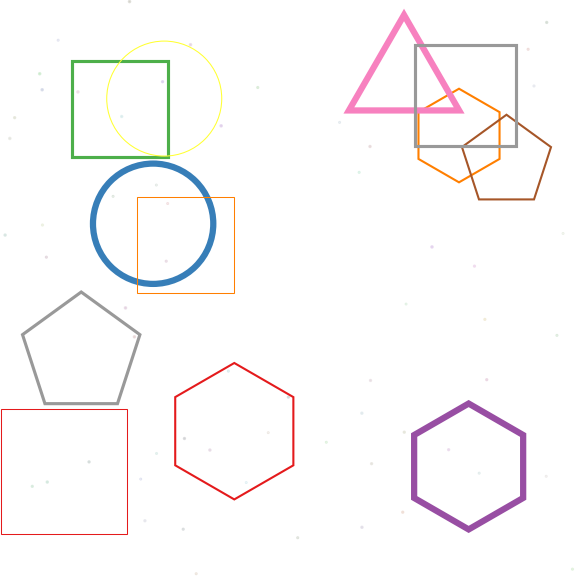[{"shape": "square", "thickness": 0.5, "radius": 0.54, "center": [0.111, 0.183]}, {"shape": "hexagon", "thickness": 1, "radius": 0.59, "center": [0.406, 0.252]}, {"shape": "circle", "thickness": 3, "radius": 0.52, "center": [0.265, 0.612]}, {"shape": "square", "thickness": 1.5, "radius": 0.42, "center": [0.208, 0.81]}, {"shape": "hexagon", "thickness": 3, "radius": 0.54, "center": [0.812, 0.191]}, {"shape": "hexagon", "thickness": 1, "radius": 0.41, "center": [0.795, 0.764]}, {"shape": "square", "thickness": 0.5, "radius": 0.42, "center": [0.321, 0.574]}, {"shape": "circle", "thickness": 0.5, "radius": 0.5, "center": [0.284, 0.828]}, {"shape": "pentagon", "thickness": 1, "radius": 0.41, "center": [0.877, 0.719]}, {"shape": "triangle", "thickness": 3, "radius": 0.55, "center": [0.7, 0.863]}, {"shape": "pentagon", "thickness": 1.5, "radius": 0.53, "center": [0.141, 0.387]}, {"shape": "square", "thickness": 1.5, "radius": 0.44, "center": [0.806, 0.833]}]